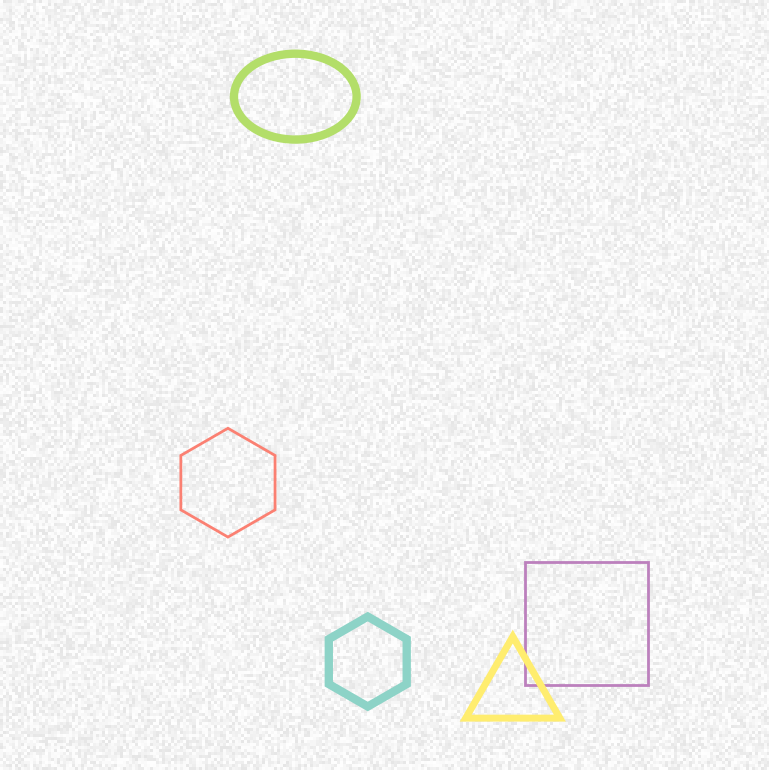[{"shape": "hexagon", "thickness": 3, "radius": 0.29, "center": [0.478, 0.141]}, {"shape": "hexagon", "thickness": 1, "radius": 0.35, "center": [0.296, 0.373]}, {"shape": "oval", "thickness": 3, "radius": 0.4, "center": [0.384, 0.874]}, {"shape": "square", "thickness": 1, "radius": 0.4, "center": [0.762, 0.19]}, {"shape": "triangle", "thickness": 2.5, "radius": 0.35, "center": [0.666, 0.103]}]